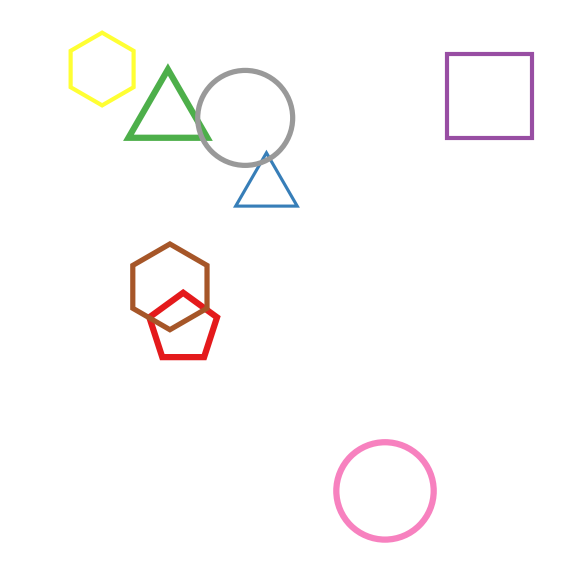[{"shape": "pentagon", "thickness": 3, "radius": 0.31, "center": [0.317, 0.431]}, {"shape": "triangle", "thickness": 1.5, "radius": 0.31, "center": [0.461, 0.673]}, {"shape": "triangle", "thickness": 3, "radius": 0.39, "center": [0.291, 0.8]}, {"shape": "square", "thickness": 2, "radius": 0.37, "center": [0.848, 0.833]}, {"shape": "hexagon", "thickness": 2, "radius": 0.31, "center": [0.177, 0.88]}, {"shape": "hexagon", "thickness": 2.5, "radius": 0.37, "center": [0.294, 0.502]}, {"shape": "circle", "thickness": 3, "radius": 0.42, "center": [0.667, 0.149]}, {"shape": "circle", "thickness": 2.5, "radius": 0.41, "center": [0.425, 0.795]}]